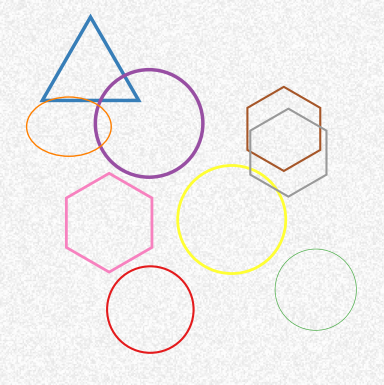[{"shape": "circle", "thickness": 1.5, "radius": 0.56, "center": [0.39, 0.196]}, {"shape": "triangle", "thickness": 2.5, "radius": 0.72, "center": [0.235, 0.811]}, {"shape": "circle", "thickness": 0.5, "radius": 0.53, "center": [0.82, 0.248]}, {"shape": "circle", "thickness": 2.5, "radius": 0.7, "center": [0.387, 0.679]}, {"shape": "oval", "thickness": 1, "radius": 0.55, "center": [0.179, 0.671]}, {"shape": "circle", "thickness": 2, "radius": 0.7, "center": [0.602, 0.43]}, {"shape": "hexagon", "thickness": 1.5, "radius": 0.55, "center": [0.737, 0.665]}, {"shape": "hexagon", "thickness": 2, "radius": 0.64, "center": [0.284, 0.422]}, {"shape": "hexagon", "thickness": 1.5, "radius": 0.57, "center": [0.749, 0.604]}]